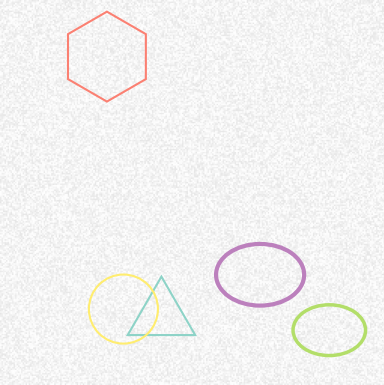[{"shape": "triangle", "thickness": 1.5, "radius": 0.51, "center": [0.419, 0.18]}, {"shape": "hexagon", "thickness": 1.5, "radius": 0.58, "center": [0.278, 0.853]}, {"shape": "oval", "thickness": 2.5, "radius": 0.47, "center": [0.855, 0.142]}, {"shape": "oval", "thickness": 3, "radius": 0.57, "center": [0.676, 0.286]}, {"shape": "circle", "thickness": 1.5, "radius": 0.45, "center": [0.321, 0.197]}]